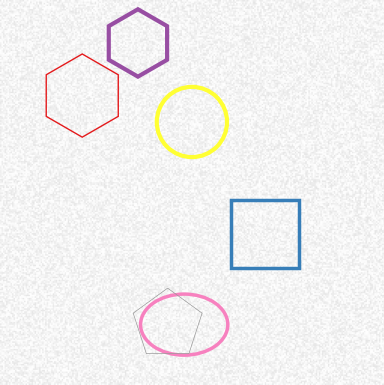[{"shape": "hexagon", "thickness": 1, "radius": 0.54, "center": [0.214, 0.752]}, {"shape": "square", "thickness": 2.5, "radius": 0.44, "center": [0.689, 0.392]}, {"shape": "hexagon", "thickness": 3, "radius": 0.44, "center": [0.358, 0.888]}, {"shape": "circle", "thickness": 3, "radius": 0.46, "center": [0.498, 0.683]}, {"shape": "oval", "thickness": 2.5, "radius": 0.57, "center": [0.478, 0.157]}, {"shape": "pentagon", "thickness": 0.5, "radius": 0.47, "center": [0.435, 0.158]}]